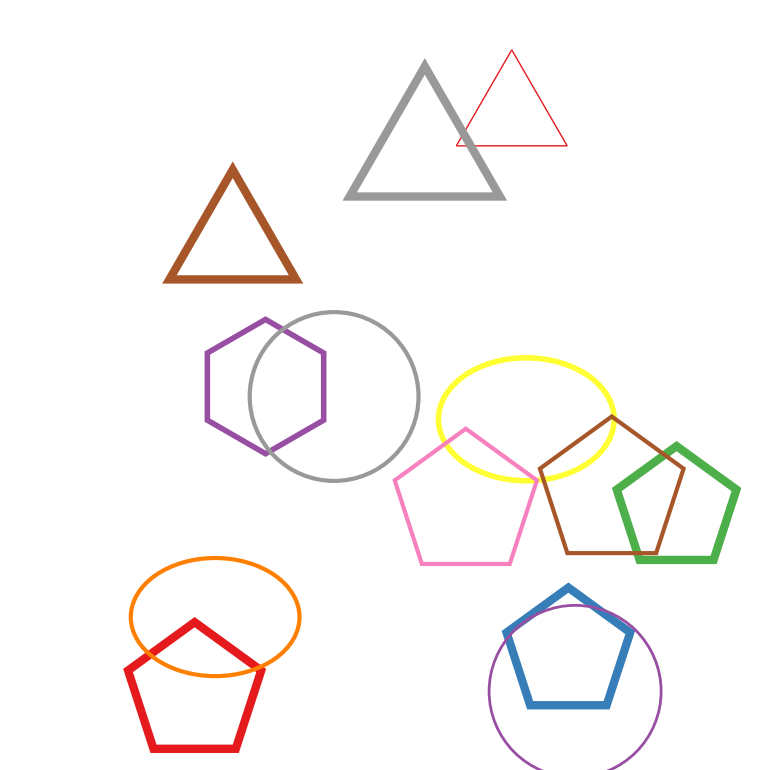[{"shape": "triangle", "thickness": 0.5, "radius": 0.42, "center": [0.665, 0.852]}, {"shape": "pentagon", "thickness": 3, "radius": 0.45, "center": [0.253, 0.101]}, {"shape": "pentagon", "thickness": 3, "radius": 0.42, "center": [0.738, 0.152]}, {"shape": "pentagon", "thickness": 3, "radius": 0.41, "center": [0.879, 0.339]}, {"shape": "circle", "thickness": 1, "radius": 0.56, "center": [0.747, 0.102]}, {"shape": "hexagon", "thickness": 2, "radius": 0.44, "center": [0.345, 0.498]}, {"shape": "oval", "thickness": 1.5, "radius": 0.55, "center": [0.279, 0.199]}, {"shape": "oval", "thickness": 2, "radius": 0.57, "center": [0.684, 0.455]}, {"shape": "triangle", "thickness": 3, "radius": 0.47, "center": [0.302, 0.685]}, {"shape": "pentagon", "thickness": 1.5, "radius": 0.49, "center": [0.794, 0.361]}, {"shape": "pentagon", "thickness": 1.5, "radius": 0.49, "center": [0.605, 0.346]}, {"shape": "circle", "thickness": 1.5, "radius": 0.55, "center": [0.434, 0.485]}, {"shape": "triangle", "thickness": 3, "radius": 0.56, "center": [0.552, 0.801]}]